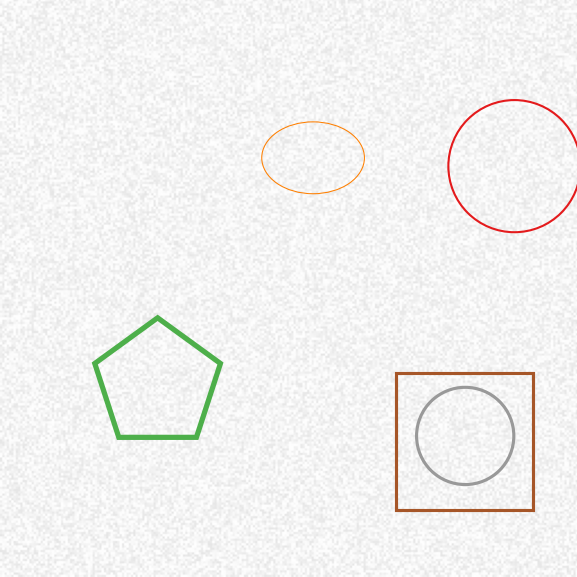[{"shape": "circle", "thickness": 1, "radius": 0.57, "center": [0.891, 0.711]}, {"shape": "pentagon", "thickness": 2.5, "radius": 0.57, "center": [0.273, 0.334]}, {"shape": "oval", "thickness": 0.5, "radius": 0.44, "center": [0.542, 0.726]}, {"shape": "square", "thickness": 1.5, "radius": 0.59, "center": [0.804, 0.235]}, {"shape": "circle", "thickness": 1.5, "radius": 0.42, "center": [0.806, 0.244]}]